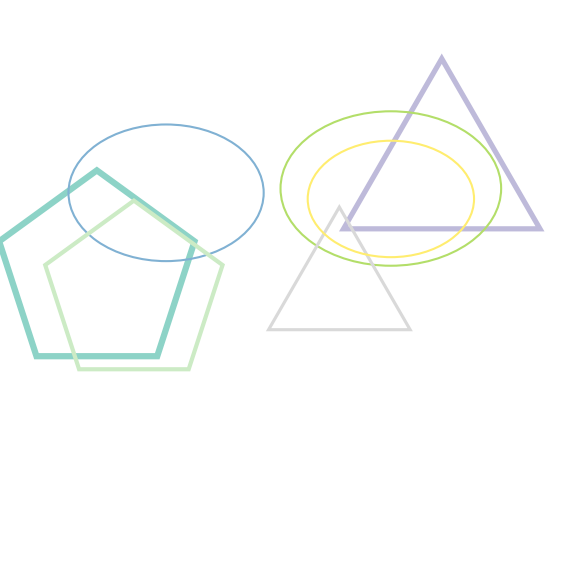[{"shape": "pentagon", "thickness": 3, "radius": 0.89, "center": [0.168, 0.526]}, {"shape": "triangle", "thickness": 2.5, "radius": 0.98, "center": [0.765, 0.701]}, {"shape": "oval", "thickness": 1, "radius": 0.85, "center": [0.288, 0.665]}, {"shape": "oval", "thickness": 1, "radius": 0.96, "center": [0.677, 0.673]}, {"shape": "triangle", "thickness": 1.5, "radius": 0.71, "center": [0.588, 0.499]}, {"shape": "pentagon", "thickness": 2, "radius": 0.81, "center": [0.232, 0.49]}, {"shape": "oval", "thickness": 1, "radius": 0.72, "center": [0.677, 0.655]}]